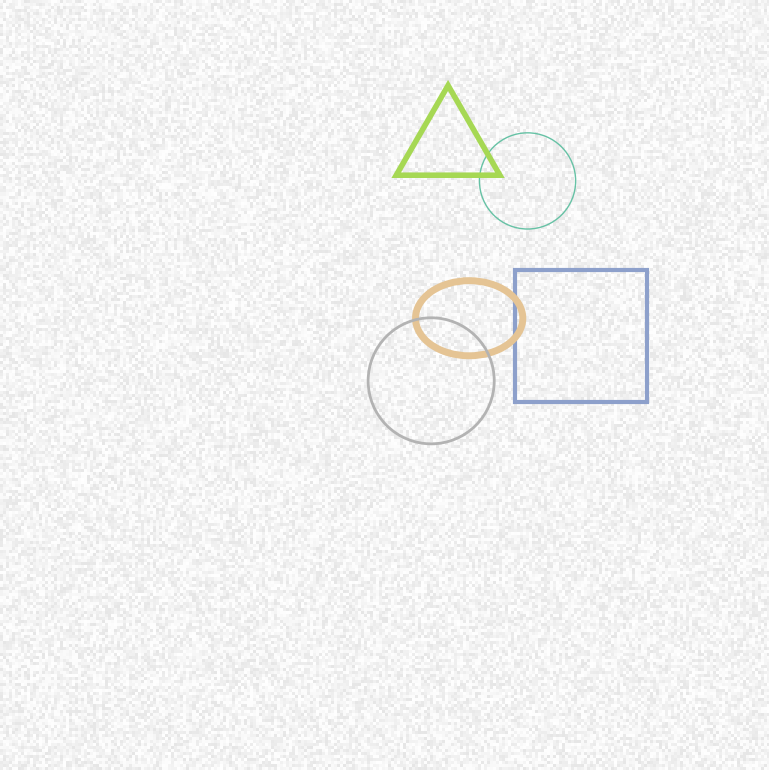[{"shape": "circle", "thickness": 0.5, "radius": 0.31, "center": [0.685, 0.765]}, {"shape": "square", "thickness": 1.5, "radius": 0.43, "center": [0.754, 0.563]}, {"shape": "triangle", "thickness": 2, "radius": 0.39, "center": [0.582, 0.811]}, {"shape": "oval", "thickness": 2.5, "radius": 0.35, "center": [0.609, 0.587]}, {"shape": "circle", "thickness": 1, "radius": 0.41, "center": [0.56, 0.505]}]